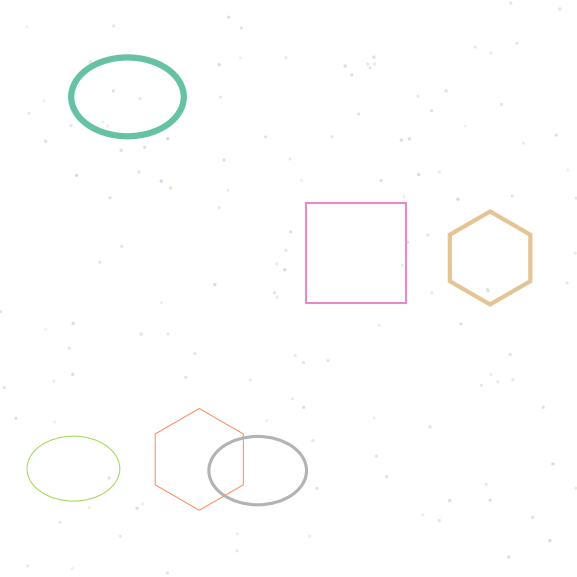[{"shape": "oval", "thickness": 3, "radius": 0.49, "center": [0.221, 0.831]}, {"shape": "hexagon", "thickness": 0.5, "radius": 0.44, "center": [0.345, 0.204]}, {"shape": "square", "thickness": 1, "radius": 0.43, "center": [0.616, 0.561]}, {"shape": "oval", "thickness": 0.5, "radius": 0.4, "center": [0.127, 0.188]}, {"shape": "hexagon", "thickness": 2, "radius": 0.4, "center": [0.849, 0.552]}, {"shape": "oval", "thickness": 1.5, "radius": 0.42, "center": [0.446, 0.184]}]